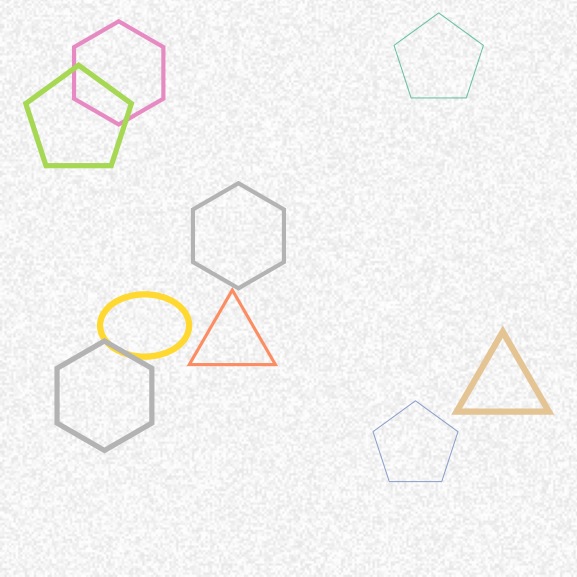[{"shape": "pentagon", "thickness": 0.5, "radius": 0.41, "center": [0.76, 0.895]}, {"shape": "triangle", "thickness": 1.5, "radius": 0.43, "center": [0.402, 0.411]}, {"shape": "pentagon", "thickness": 0.5, "radius": 0.39, "center": [0.719, 0.228]}, {"shape": "hexagon", "thickness": 2, "radius": 0.45, "center": [0.206, 0.873]}, {"shape": "pentagon", "thickness": 2.5, "radius": 0.48, "center": [0.136, 0.79]}, {"shape": "oval", "thickness": 3, "radius": 0.39, "center": [0.25, 0.435]}, {"shape": "triangle", "thickness": 3, "radius": 0.46, "center": [0.871, 0.333]}, {"shape": "hexagon", "thickness": 2, "radius": 0.45, "center": [0.413, 0.591]}, {"shape": "hexagon", "thickness": 2.5, "radius": 0.47, "center": [0.181, 0.314]}]